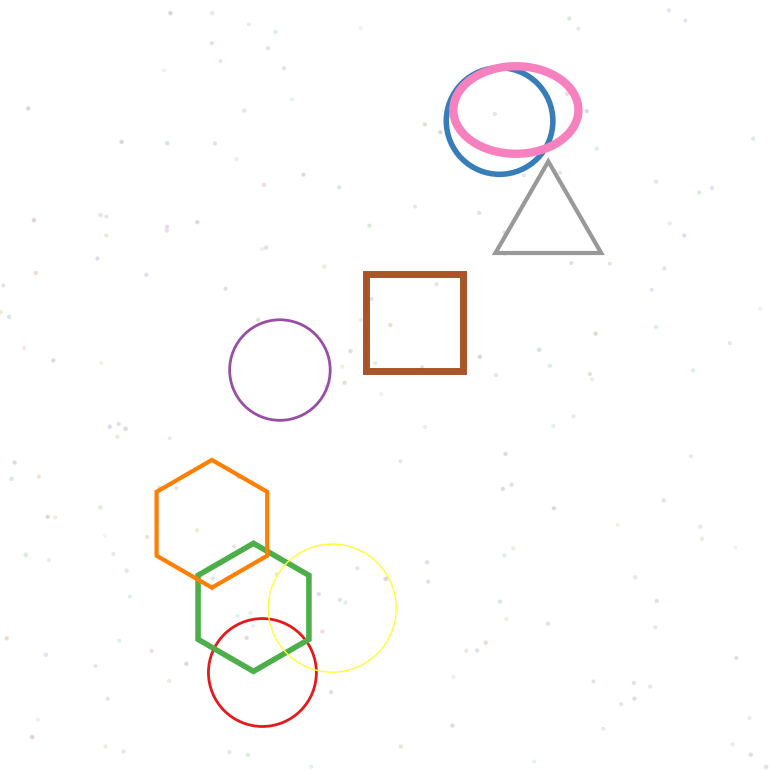[{"shape": "circle", "thickness": 1, "radius": 0.35, "center": [0.341, 0.127]}, {"shape": "circle", "thickness": 2, "radius": 0.35, "center": [0.649, 0.843]}, {"shape": "hexagon", "thickness": 2, "radius": 0.42, "center": [0.329, 0.211]}, {"shape": "circle", "thickness": 1, "radius": 0.33, "center": [0.364, 0.519]}, {"shape": "hexagon", "thickness": 1.5, "radius": 0.41, "center": [0.275, 0.32]}, {"shape": "circle", "thickness": 0.5, "radius": 0.42, "center": [0.431, 0.21]}, {"shape": "square", "thickness": 2.5, "radius": 0.31, "center": [0.538, 0.581]}, {"shape": "oval", "thickness": 3, "radius": 0.41, "center": [0.67, 0.857]}, {"shape": "triangle", "thickness": 1.5, "radius": 0.4, "center": [0.712, 0.711]}]